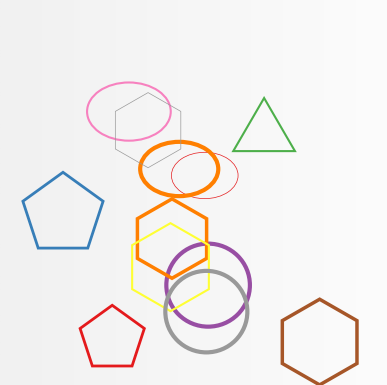[{"shape": "oval", "thickness": 0.5, "radius": 0.43, "center": [0.528, 0.544]}, {"shape": "pentagon", "thickness": 2, "radius": 0.44, "center": [0.29, 0.12]}, {"shape": "pentagon", "thickness": 2, "radius": 0.54, "center": [0.163, 0.444]}, {"shape": "triangle", "thickness": 1.5, "radius": 0.46, "center": [0.682, 0.653]}, {"shape": "circle", "thickness": 3, "radius": 0.54, "center": [0.537, 0.259]}, {"shape": "hexagon", "thickness": 2.5, "radius": 0.52, "center": [0.444, 0.38]}, {"shape": "oval", "thickness": 3, "radius": 0.5, "center": [0.463, 0.561]}, {"shape": "hexagon", "thickness": 1.5, "radius": 0.57, "center": [0.44, 0.306]}, {"shape": "hexagon", "thickness": 2.5, "radius": 0.56, "center": [0.825, 0.112]}, {"shape": "oval", "thickness": 1.5, "radius": 0.54, "center": [0.333, 0.71]}, {"shape": "hexagon", "thickness": 0.5, "radius": 0.49, "center": [0.382, 0.662]}, {"shape": "circle", "thickness": 3, "radius": 0.53, "center": [0.532, 0.191]}]